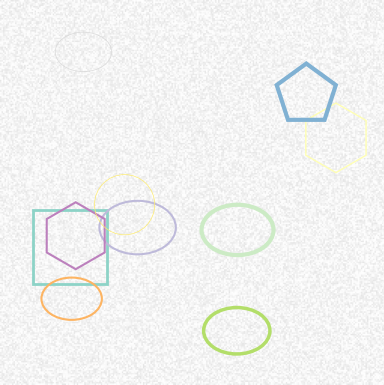[{"shape": "square", "thickness": 2, "radius": 0.48, "center": [0.182, 0.358]}, {"shape": "hexagon", "thickness": 1, "radius": 0.45, "center": [0.873, 0.642]}, {"shape": "oval", "thickness": 1.5, "radius": 0.5, "center": [0.357, 0.409]}, {"shape": "pentagon", "thickness": 3, "radius": 0.4, "center": [0.795, 0.754]}, {"shape": "oval", "thickness": 1.5, "radius": 0.39, "center": [0.186, 0.224]}, {"shape": "oval", "thickness": 2.5, "radius": 0.43, "center": [0.615, 0.141]}, {"shape": "oval", "thickness": 0.5, "radius": 0.37, "center": [0.217, 0.865]}, {"shape": "hexagon", "thickness": 1.5, "radius": 0.43, "center": [0.197, 0.388]}, {"shape": "oval", "thickness": 3, "radius": 0.47, "center": [0.617, 0.403]}, {"shape": "circle", "thickness": 0.5, "radius": 0.39, "center": [0.324, 0.468]}]